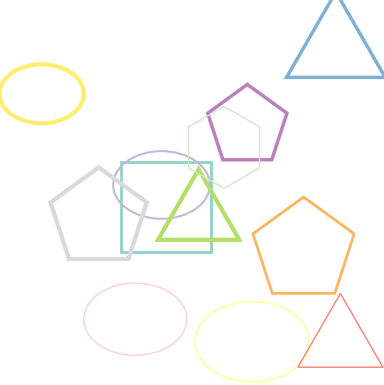[{"shape": "square", "thickness": 2, "radius": 0.59, "center": [0.43, 0.461]}, {"shape": "oval", "thickness": 1.5, "radius": 0.74, "center": [0.655, 0.113]}, {"shape": "oval", "thickness": 1.5, "radius": 0.63, "center": [0.419, 0.52]}, {"shape": "triangle", "thickness": 1, "radius": 0.64, "center": [0.884, 0.11]}, {"shape": "triangle", "thickness": 2.5, "radius": 0.74, "center": [0.872, 0.873]}, {"shape": "pentagon", "thickness": 2, "radius": 0.69, "center": [0.788, 0.35]}, {"shape": "triangle", "thickness": 3, "radius": 0.61, "center": [0.516, 0.438]}, {"shape": "oval", "thickness": 1, "radius": 0.67, "center": [0.351, 0.171]}, {"shape": "pentagon", "thickness": 3, "radius": 0.66, "center": [0.256, 0.434]}, {"shape": "pentagon", "thickness": 2.5, "radius": 0.54, "center": [0.642, 0.673]}, {"shape": "hexagon", "thickness": 1, "radius": 0.53, "center": [0.582, 0.617]}, {"shape": "oval", "thickness": 3, "radius": 0.55, "center": [0.108, 0.756]}]